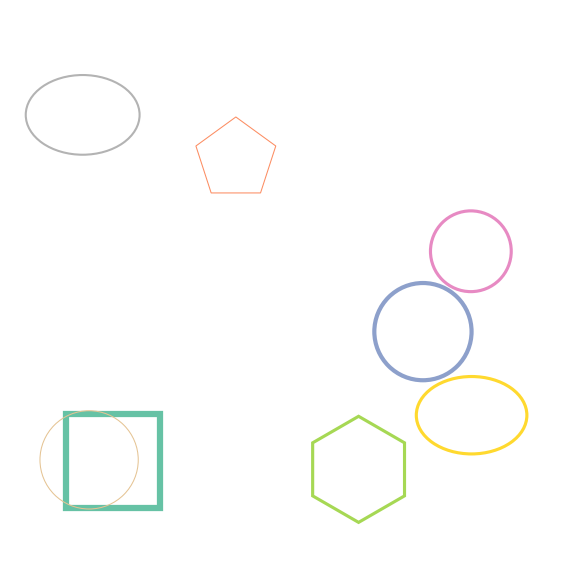[{"shape": "square", "thickness": 3, "radius": 0.41, "center": [0.195, 0.201]}, {"shape": "pentagon", "thickness": 0.5, "radius": 0.36, "center": [0.408, 0.724]}, {"shape": "circle", "thickness": 2, "radius": 0.42, "center": [0.732, 0.425]}, {"shape": "circle", "thickness": 1.5, "radius": 0.35, "center": [0.815, 0.564]}, {"shape": "hexagon", "thickness": 1.5, "radius": 0.46, "center": [0.621, 0.186]}, {"shape": "oval", "thickness": 1.5, "radius": 0.48, "center": [0.817, 0.28]}, {"shape": "circle", "thickness": 0.5, "radius": 0.43, "center": [0.154, 0.203]}, {"shape": "oval", "thickness": 1, "radius": 0.49, "center": [0.143, 0.8]}]